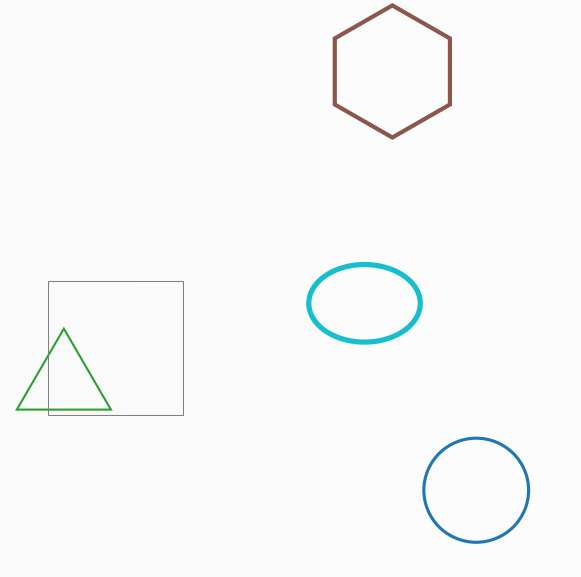[{"shape": "circle", "thickness": 1.5, "radius": 0.45, "center": [0.819, 0.15]}, {"shape": "triangle", "thickness": 1, "radius": 0.47, "center": [0.11, 0.337]}, {"shape": "hexagon", "thickness": 2, "radius": 0.57, "center": [0.675, 0.875]}, {"shape": "square", "thickness": 0.5, "radius": 0.58, "center": [0.199, 0.396]}, {"shape": "oval", "thickness": 2.5, "radius": 0.48, "center": [0.627, 0.474]}]